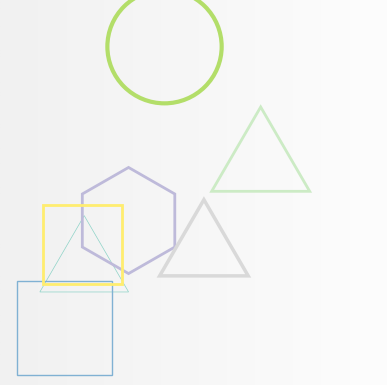[{"shape": "triangle", "thickness": 0.5, "radius": 0.66, "center": [0.217, 0.308]}, {"shape": "hexagon", "thickness": 2, "radius": 0.69, "center": [0.332, 0.427]}, {"shape": "square", "thickness": 1, "radius": 0.61, "center": [0.166, 0.148]}, {"shape": "circle", "thickness": 3, "radius": 0.74, "center": [0.425, 0.879]}, {"shape": "triangle", "thickness": 2.5, "radius": 0.66, "center": [0.526, 0.349]}, {"shape": "triangle", "thickness": 2, "radius": 0.73, "center": [0.673, 0.576]}, {"shape": "square", "thickness": 2, "radius": 0.51, "center": [0.213, 0.364]}]